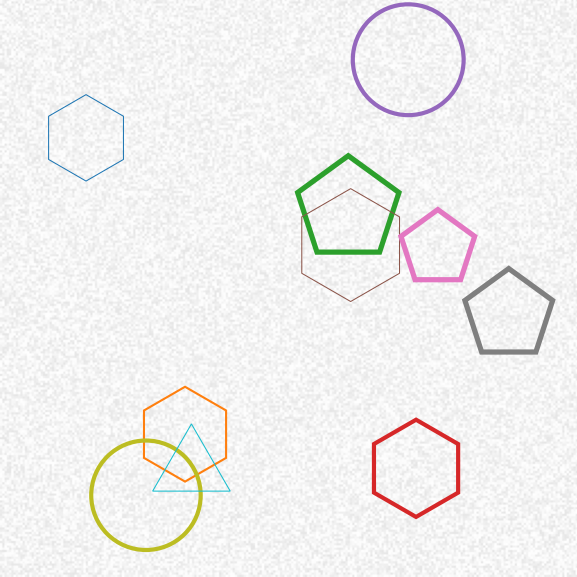[{"shape": "hexagon", "thickness": 0.5, "radius": 0.37, "center": [0.149, 0.76]}, {"shape": "hexagon", "thickness": 1, "radius": 0.41, "center": [0.32, 0.247]}, {"shape": "pentagon", "thickness": 2.5, "radius": 0.46, "center": [0.603, 0.637]}, {"shape": "hexagon", "thickness": 2, "radius": 0.42, "center": [0.72, 0.188]}, {"shape": "circle", "thickness": 2, "radius": 0.48, "center": [0.707, 0.896]}, {"shape": "hexagon", "thickness": 0.5, "radius": 0.49, "center": [0.607, 0.575]}, {"shape": "pentagon", "thickness": 2.5, "radius": 0.34, "center": [0.758, 0.569]}, {"shape": "pentagon", "thickness": 2.5, "radius": 0.4, "center": [0.881, 0.454]}, {"shape": "circle", "thickness": 2, "radius": 0.47, "center": [0.253, 0.142]}, {"shape": "triangle", "thickness": 0.5, "radius": 0.39, "center": [0.331, 0.187]}]